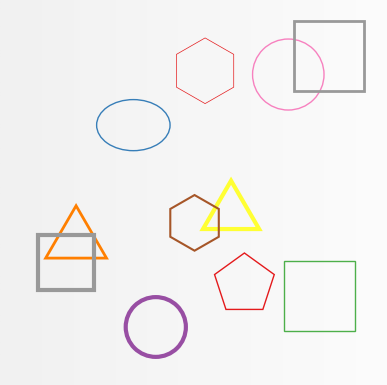[{"shape": "pentagon", "thickness": 1, "radius": 0.41, "center": [0.631, 0.262]}, {"shape": "hexagon", "thickness": 0.5, "radius": 0.43, "center": [0.529, 0.816]}, {"shape": "oval", "thickness": 1, "radius": 0.47, "center": [0.344, 0.675]}, {"shape": "square", "thickness": 1, "radius": 0.45, "center": [0.824, 0.232]}, {"shape": "circle", "thickness": 3, "radius": 0.39, "center": [0.402, 0.151]}, {"shape": "triangle", "thickness": 2, "radius": 0.45, "center": [0.196, 0.375]}, {"shape": "triangle", "thickness": 3, "radius": 0.42, "center": [0.596, 0.447]}, {"shape": "hexagon", "thickness": 1.5, "radius": 0.36, "center": [0.502, 0.421]}, {"shape": "circle", "thickness": 1, "radius": 0.46, "center": [0.744, 0.806]}, {"shape": "square", "thickness": 2, "radius": 0.45, "center": [0.849, 0.855]}, {"shape": "square", "thickness": 3, "radius": 0.36, "center": [0.17, 0.317]}]